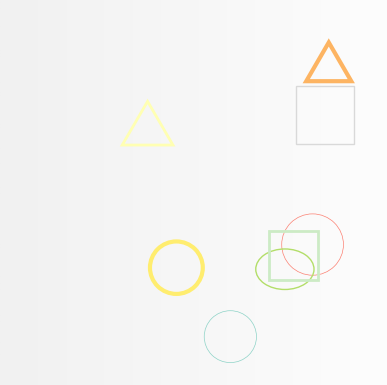[{"shape": "circle", "thickness": 0.5, "radius": 0.34, "center": [0.594, 0.126]}, {"shape": "triangle", "thickness": 2, "radius": 0.38, "center": [0.381, 0.661]}, {"shape": "circle", "thickness": 0.5, "radius": 0.4, "center": [0.807, 0.365]}, {"shape": "triangle", "thickness": 3, "radius": 0.34, "center": [0.848, 0.823]}, {"shape": "oval", "thickness": 1, "radius": 0.38, "center": [0.735, 0.301]}, {"shape": "square", "thickness": 1, "radius": 0.37, "center": [0.839, 0.701]}, {"shape": "square", "thickness": 2, "radius": 0.32, "center": [0.758, 0.337]}, {"shape": "circle", "thickness": 3, "radius": 0.34, "center": [0.455, 0.305]}]